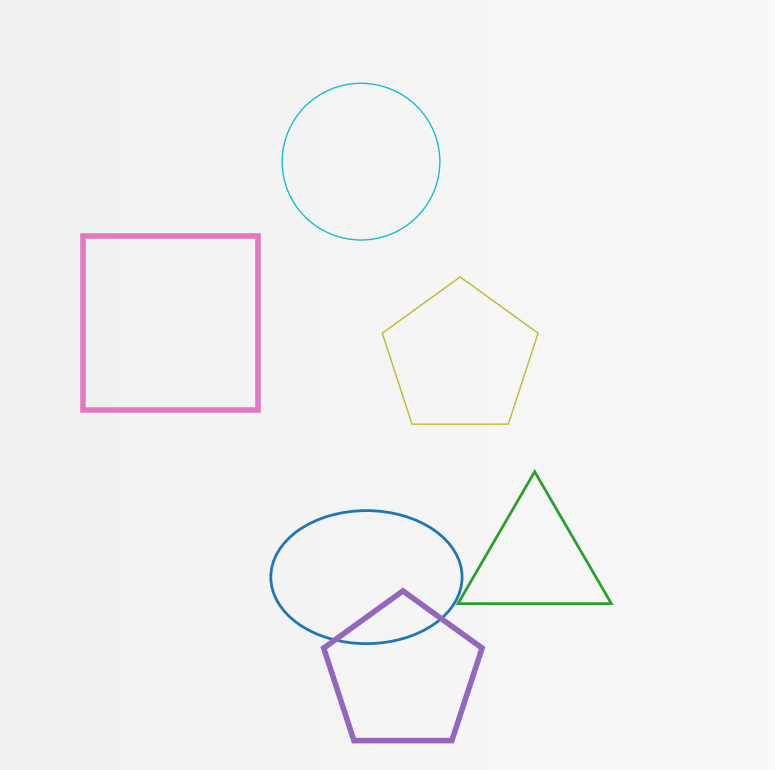[{"shape": "oval", "thickness": 1, "radius": 0.62, "center": [0.473, 0.25]}, {"shape": "triangle", "thickness": 1, "radius": 0.57, "center": [0.69, 0.273]}, {"shape": "pentagon", "thickness": 2, "radius": 0.54, "center": [0.52, 0.125]}, {"shape": "square", "thickness": 2, "radius": 0.56, "center": [0.22, 0.58]}, {"shape": "pentagon", "thickness": 0.5, "radius": 0.53, "center": [0.594, 0.535]}, {"shape": "circle", "thickness": 0.5, "radius": 0.51, "center": [0.466, 0.79]}]